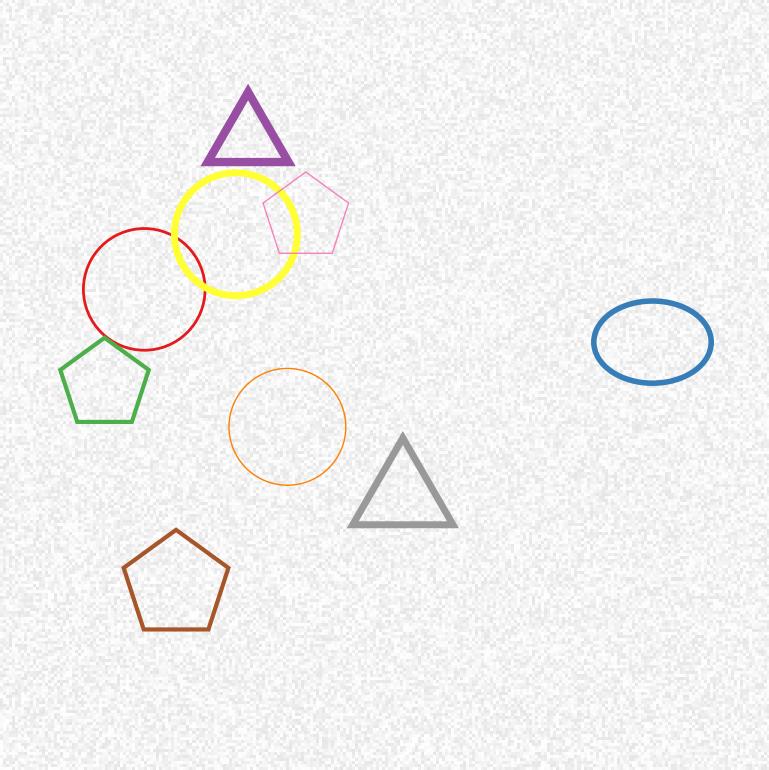[{"shape": "circle", "thickness": 1, "radius": 0.4, "center": [0.187, 0.624]}, {"shape": "oval", "thickness": 2, "radius": 0.38, "center": [0.847, 0.556]}, {"shape": "pentagon", "thickness": 1.5, "radius": 0.3, "center": [0.136, 0.501]}, {"shape": "triangle", "thickness": 3, "radius": 0.3, "center": [0.322, 0.82]}, {"shape": "circle", "thickness": 0.5, "radius": 0.38, "center": [0.373, 0.446]}, {"shape": "circle", "thickness": 2.5, "radius": 0.4, "center": [0.306, 0.696]}, {"shape": "pentagon", "thickness": 1.5, "radius": 0.36, "center": [0.229, 0.24]}, {"shape": "pentagon", "thickness": 0.5, "radius": 0.29, "center": [0.397, 0.718]}, {"shape": "triangle", "thickness": 2.5, "radius": 0.38, "center": [0.523, 0.356]}]